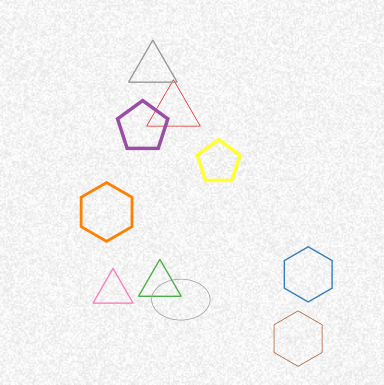[{"shape": "triangle", "thickness": 0.5, "radius": 0.4, "center": [0.451, 0.713]}, {"shape": "hexagon", "thickness": 1, "radius": 0.36, "center": [0.801, 0.287]}, {"shape": "triangle", "thickness": 1, "radius": 0.32, "center": [0.415, 0.262]}, {"shape": "pentagon", "thickness": 2.5, "radius": 0.34, "center": [0.371, 0.67]}, {"shape": "hexagon", "thickness": 2, "radius": 0.38, "center": [0.277, 0.449]}, {"shape": "pentagon", "thickness": 2.5, "radius": 0.29, "center": [0.568, 0.579]}, {"shape": "hexagon", "thickness": 0.5, "radius": 0.36, "center": [0.774, 0.12]}, {"shape": "triangle", "thickness": 1, "radius": 0.3, "center": [0.294, 0.243]}, {"shape": "oval", "thickness": 0.5, "radius": 0.38, "center": [0.47, 0.222]}, {"shape": "triangle", "thickness": 1, "radius": 0.36, "center": [0.397, 0.823]}]